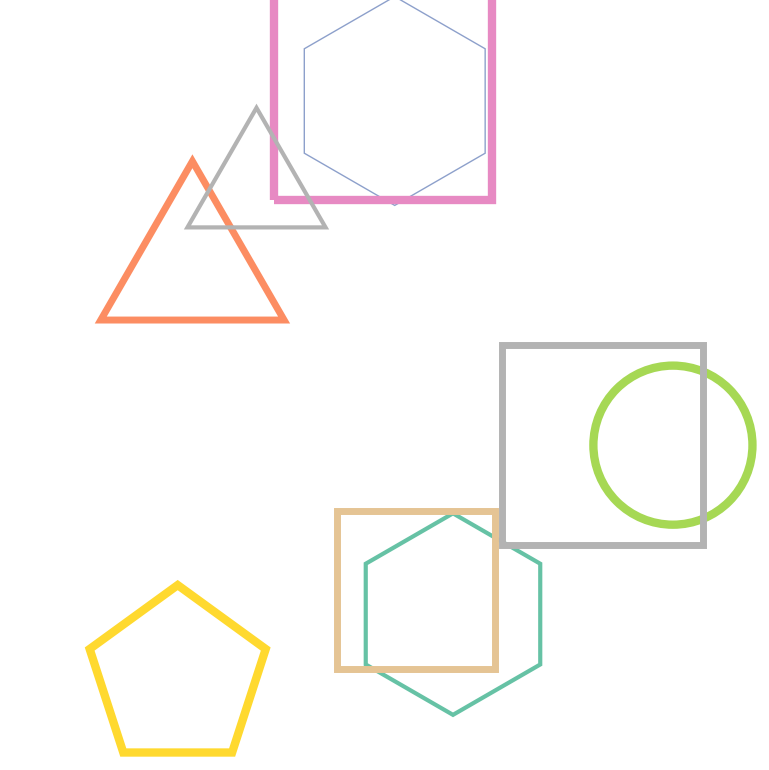[{"shape": "hexagon", "thickness": 1.5, "radius": 0.65, "center": [0.588, 0.202]}, {"shape": "triangle", "thickness": 2.5, "radius": 0.69, "center": [0.25, 0.653]}, {"shape": "hexagon", "thickness": 0.5, "radius": 0.68, "center": [0.513, 0.869]}, {"shape": "square", "thickness": 3, "radius": 0.71, "center": [0.497, 0.883]}, {"shape": "circle", "thickness": 3, "radius": 0.52, "center": [0.874, 0.422]}, {"shape": "pentagon", "thickness": 3, "radius": 0.6, "center": [0.231, 0.12]}, {"shape": "square", "thickness": 2.5, "radius": 0.51, "center": [0.54, 0.234]}, {"shape": "square", "thickness": 2.5, "radius": 0.65, "center": [0.783, 0.422]}, {"shape": "triangle", "thickness": 1.5, "radius": 0.52, "center": [0.333, 0.756]}]